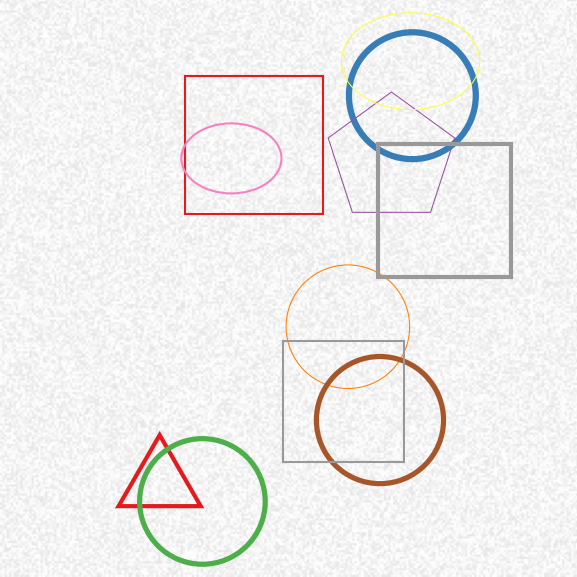[{"shape": "square", "thickness": 1, "radius": 0.6, "center": [0.439, 0.748]}, {"shape": "triangle", "thickness": 2, "radius": 0.41, "center": [0.276, 0.164]}, {"shape": "circle", "thickness": 3, "radius": 0.55, "center": [0.714, 0.833]}, {"shape": "circle", "thickness": 2.5, "radius": 0.54, "center": [0.351, 0.131]}, {"shape": "pentagon", "thickness": 0.5, "radius": 0.58, "center": [0.678, 0.725]}, {"shape": "circle", "thickness": 0.5, "radius": 0.53, "center": [0.602, 0.433]}, {"shape": "oval", "thickness": 0.5, "radius": 0.6, "center": [0.711, 0.893]}, {"shape": "circle", "thickness": 2.5, "radius": 0.55, "center": [0.658, 0.272]}, {"shape": "oval", "thickness": 1, "radius": 0.43, "center": [0.401, 0.725]}, {"shape": "square", "thickness": 2, "radius": 0.58, "center": [0.77, 0.635]}, {"shape": "square", "thickness": 1, "radius": 0.52, "center": [0.595, 0.304]}]